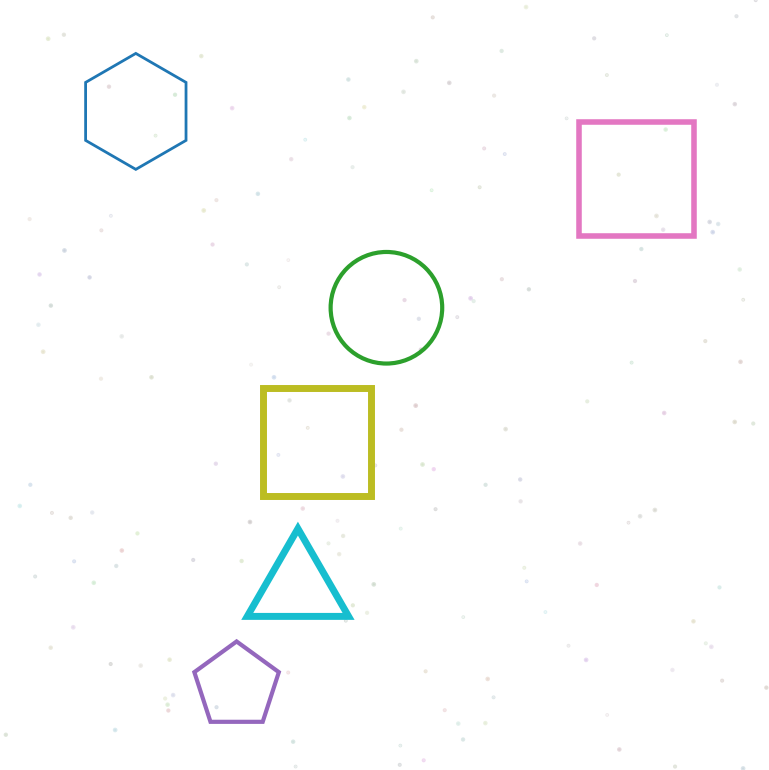[{"shape": "hexagon", "thickness": 1, "radius": 0.38, "center": [0.176, 0.855]}, {"shape": "circle", "thickness": 1.5, "radius": 0.36, "center": [0.502, 0.6]}, {"shape": "pentagon", "thickness": 1.5, "radius": 0.29, "center": [0.307, 0.109]}, {"shape": "square", "thickness": 2, "radius": 0.37, "center": [0.827, 0.768]}, {"shape": "square", "thickness": 2.5, "radius": 0.35, "center": [0.412, 0.426]}, {"shape": "triangle", "thickness": 2.5, "radius": 0.38, "center": [0.387, 0.237]}]